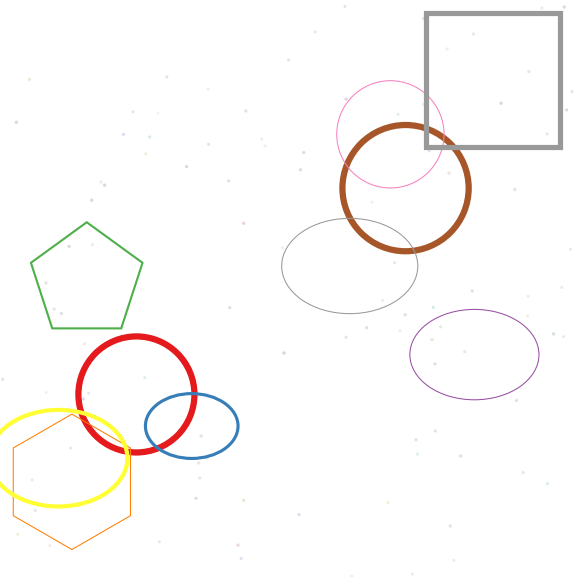[{"shape": "circle", "thickness": 3, "radius": 0.5, "center": [0.236, 0.316]}, {"shape": "oval", "thickness": 1.5, "radius": 0.4, "center": [0.332, 0.261]}, {"shape": "pentagon", "thickness": 1, "radius": 0.51, "center": [0.15, 0.513]}, {"shape": "oval", "thickness": 0.5, "radius": 0.56, "center": [0.822, 0.385]}, {"shape": "hexagon", "thickness": 0.5, "radius": 0.59, "center": [0.124, 0.165]}, {"shape": "oval", "thickness": 2, "radius": 0.6, "center": [0.101, 0.206]}, {"shape": "circle", "thickness": 3, "radius": 0.55, "center": [0.702, 0.673]}, {"shape": "circle", "thickness": 0.5, "radius": 0.46, "center": [0.676, 0.767]}, {"shape": "oval", "thickness": 0.5, "radius": 0.59, "center": [0.606, 0.539]}, {"shape": "square", "thickness": 2.5, "radius": 0.58, "center": [0.854, 0.86]}]